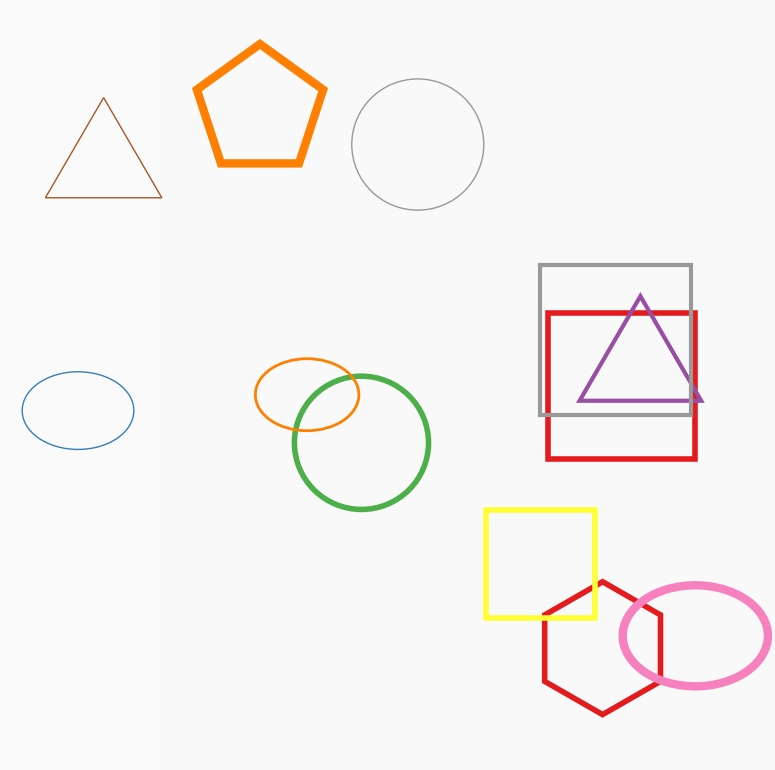[{"shape": "hexagon", "thickness": 2, "radius": 0.43, "center": [0.778, 0.158]}, {"shape": "square", "thickness": 2, "radius": 0.48, "center": [0.802, 0.499]}, {"shape": "oval", "thickness": 0.5, "radius": 0.36, "center": [0.101, 0.467]}, {"shape": "circle", "thickness": 2, "radius": 0.43, "center": [0.466, 0.425]}, {"shape": "triangle", "thickness": 1.5, "radius": 0.45, "center": [0.826, 0.525]}, {"shape": "pentagon", "thickness": 3, "radius": 0.43, "center": [0.335, 0.857]}, {"shape": "oval", "thickness": 1, "radius": 0.33, "center": [0.396, 0.487]}, {"shape": "square", "thickness": 2, "radius": 0.35, "center": [0.698, 0.268]}, {"shape": "triangle", "thickness": 0.5, "radius": 0.43, "center": [0.134, 0.786]}, {"shape": "oval", "thickness": 3, "radius": 0.47, "center": [0.897, 0.174]}, {"shape": "square", "thickness": 1.5, "radius": 0.49, "center": [0.794, 0.559]}, {"shape": "circle", "thickness": 0.5, "radius": 0.43, "center": [0.539, 0.812]}]